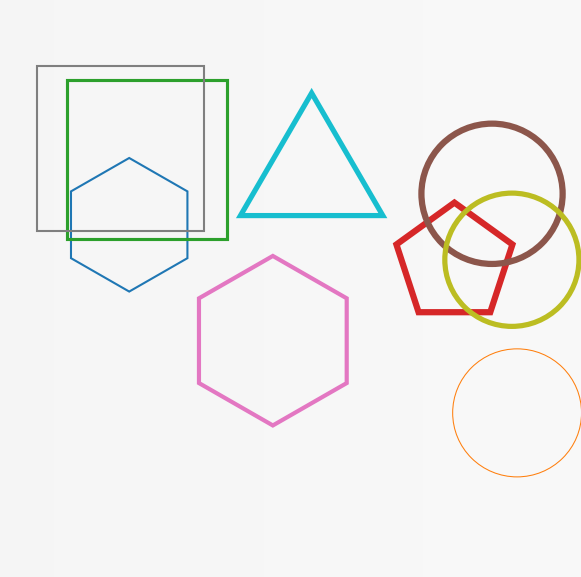[{"shape": "hexagon", "thickness": 1, "radius": 0.58, "center": [0.222, 0.61]}, {"shape": "circle", "thickness": 0.5, "radius": 0.55, "center": [0.89, 0.284]}, {"shape": "square", "thickness": 1.5, "radius": 0.69, "center": [0.253, 0.723]}, {"shape": "pentagon", "thickness": 3, "radius": 0.52, "center": [0.782, 0.543]}, {"shape": "circle", "thickness": 3, "radius": 0.61, "center": [0.847, 0.664]}, {"shape": "hexagon", "thickness": 2, "radius": 0.73, "center": [0.469, 0.409]}, {"shape": "square", "thickness": 1, "radius": 0.72, "center": [0.207, 0.742]}, {"shape": "circle", "thickness": 2.5, "radius": 0.58, "center": [0.881, 0.549]}, {"shape": "triangle", "thickness": 2.5, "radius": 0.71, "center": [0.536, 0.697]}]